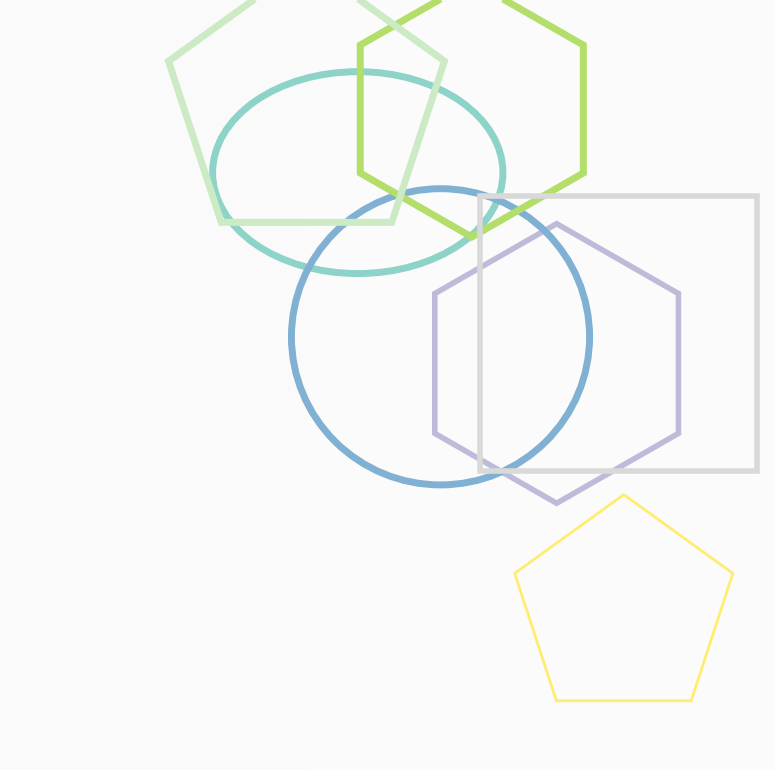[{"shape": "oval", "thickness": 2.5, "radius": 0.94, "center": [0.462, 0.776]}, {"shape": "hexagon", "thickness": 2, "radius": 0.91, "center": [0.718, 0.528]}, {"shape": "circle", "thickness": 2.5, "radius": 0.96, "center": [0.568, 0.563]}, {"shape": "hexagon", "thickness": 2.5, "radius": 0.83, "center": [0.609, 0.858]}, {"shape": "square", "thickness": 2, "radius": 0.89, "center": [0.798, 0.567]}, {"shape": "pentagon", "thickness": 2.5, "radius": 0.94, "center": [0.395, 0.863]}, {"shape": "pentagon", "thickness": 1, "radius": 0.74, "center": [0.805, 0.21]}]